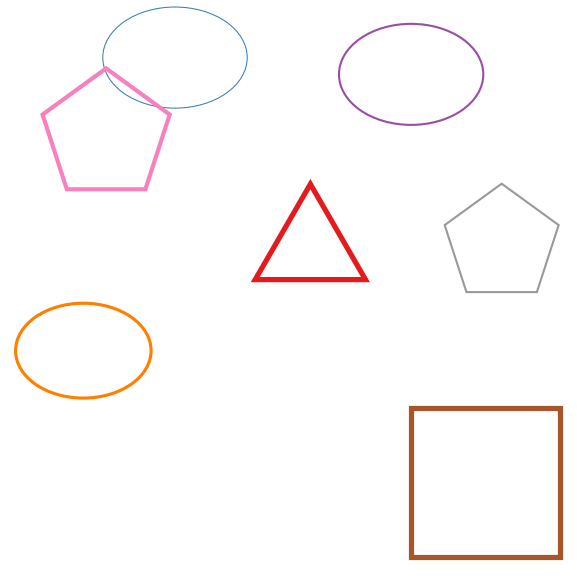[{"shape": "triangle", "thickness": 2.5, "radius": 0.55, "center": [0.537, 0.57]}, {"shape": "oval", "thickness": 0.5, "radius": 0.63, "center": [0.303, 0.899]}, {"shape": "oval", "thickness": 1, "radius": 0.62, "center": [0.712, 0.87]}, {"shape": "oval", "thickness": 1.5, "radius": 0.59, "center": [0.144, 0.392]}, {"shape": "square", "thickness": 2.5, "radius": 0.65, "center": [0.841, 0.164]}, {"shape": "pentagon", "thickness": 2, "radius": 0.58, "center": [0.184, 0.765]}, {"shape": "pentagon", "thickness": 1, "radius": 0.52, "center": [0.869, 0.577]}]